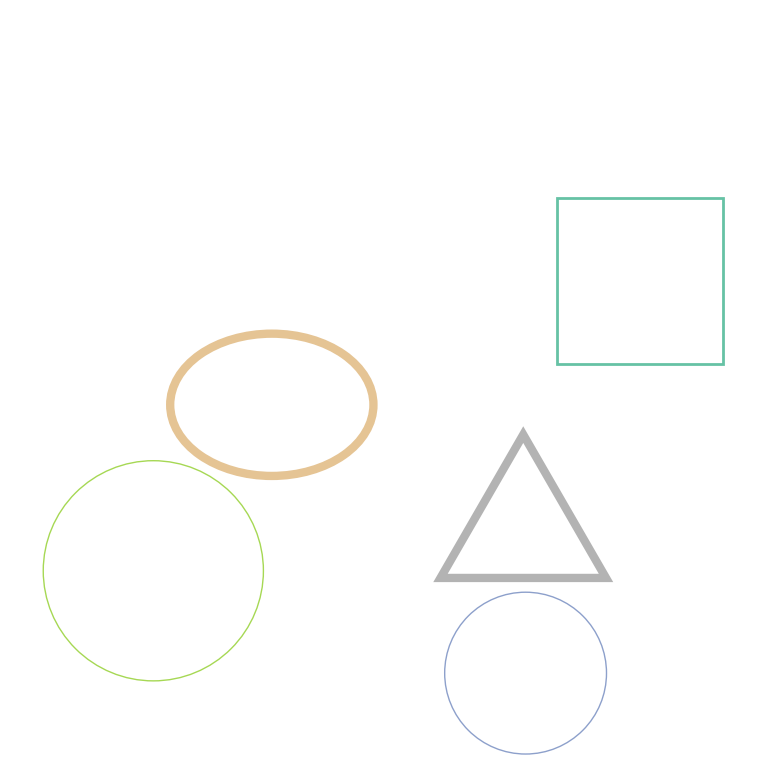[{"shape": "square", "thickness": 1, "radius": 0.54, "center": [0.831, 0.635]}, {"shape": "circle", "thickness": 0.5, "radius": 0.53, "center": [0.683, 0.126]}, {"shape": "circle", "thickness": 0.5, "radius": 0.71, "center": [0.199, 0.259]}, {"shape": "oval", "thickness": 3, "radius": 0.66, "center": [0.353, 0.474]}, {"shape": "triangle", "thickness": 3, "radius": 0.62, "center": [0.68, 0.311]}]